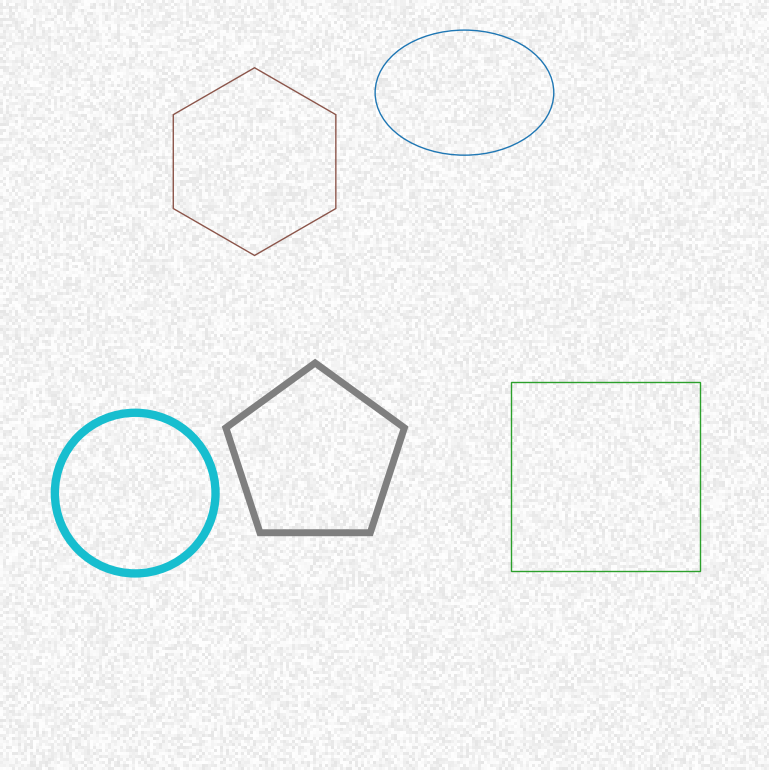[{"shape": "oval", "thickness": 0.5, "radius": 0.58, "center": [0.603, 0.88]}, {"shape": "square", "thickness": 0.5, "radius": 0.61, "center": [0.787, 0.382]}, {"shape": "hexagon", "thickness": 0.5, "radius": 0.61, "center": [0.331, 0.79]}, {"shape": "pentagon", "thickness": 2.5, "radius": 0.61, "center": [0.409, 0.407]}, {"shape": "circle", "thickness": 3, "radius": 0.52, "center": [0.176, 0.36]}]